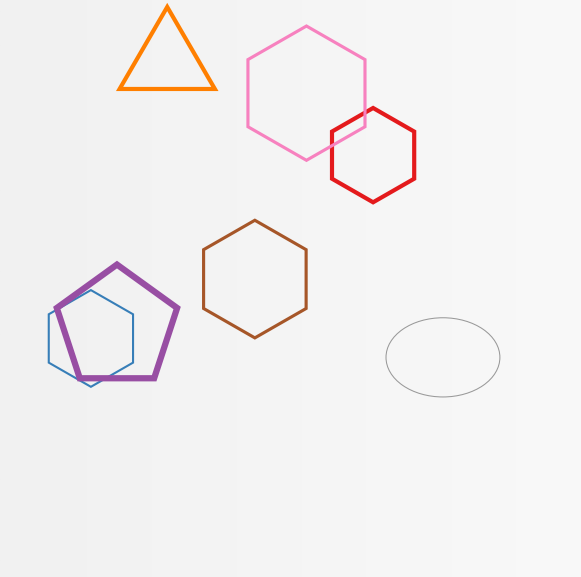[{"shape": "hexagon", "thickness": 2, "radius": 0.41, "center": [0.642, 0.73]}, {"shape": "hexagon", "thickness": 1, "radius": 0.42, "center": [0.156, 0.413]}, {"shape": "pentagon", "thickness": 3, "radius": 0.54, "center": [0.201, 0.432]}, {"shape": "triangle", "thickness": 2, "radius": 0.47, "center": [0.288, 0.892]}, {"shape": "hexagon", "thickness": 1.5, "radius": 0.51, "center": [0.438, 0.516]}, {"shape": "hexagon", "thickness": 1.5, "radius": 0.58, "center": [0.527, 0.838]}, {"shape": "oval", "thickness": 0.5, "radius": 0.49, "center": [0.762, 0.38]}]